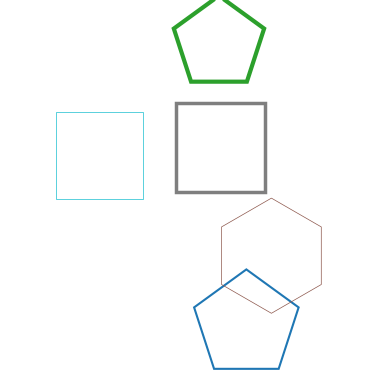[{"shape": "pentagon", "thickness": 1.5, "radius": 0.71, "center": [0.64, 0.157]}, {"shape": "pentagon", "thickness": 3, "radius": 0.62, "center": [0.569, 0.888]}, {"shape": "hexagon", "thickness": 0.5, "radius": 0.75, "center": [0.705, 0.336]}, {"shape": "square", "thickness": 2.5, "radius": 0.58, "center": [0.573, 0.617]}, {"shape": "square", "thickness": 0.5, "radius": 0.56, "center": [0.259, 0.596]}]